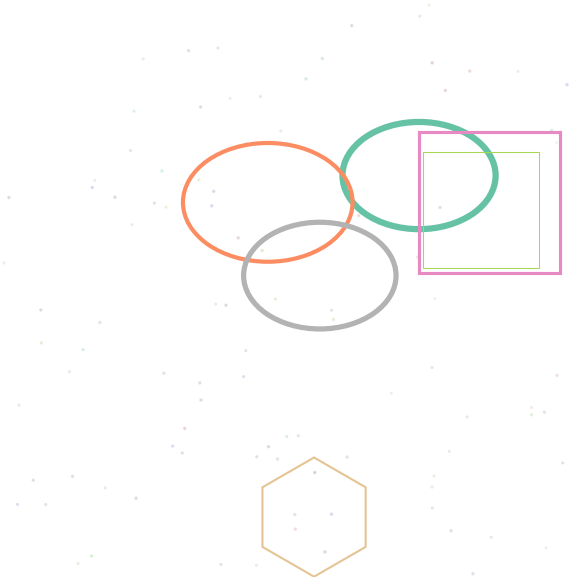[{"shape": "oval", "thickness": 3, "radius": 0.66, "center": [0.726, 0.695]}, {"shape": "oval", "thickness": 2, "radius": 0.73, "center": [0.464, 0.649]}, {"shape": "square", "thickness": 1.5, "radius": 0.61, "center": [0.848, 0.649]}, {"shape": "square", "thickness": 0.5, "radius": 0.5, "center": [0.833, 0.635]}, {"shape": "hexagon", "thickness": 1, "radius": 0.52, "center": [0.544, 0.104]}, {"shape": "oval", "thickness": 2.5, "radius": 0.66, "center": [0.554, 0.522]}]